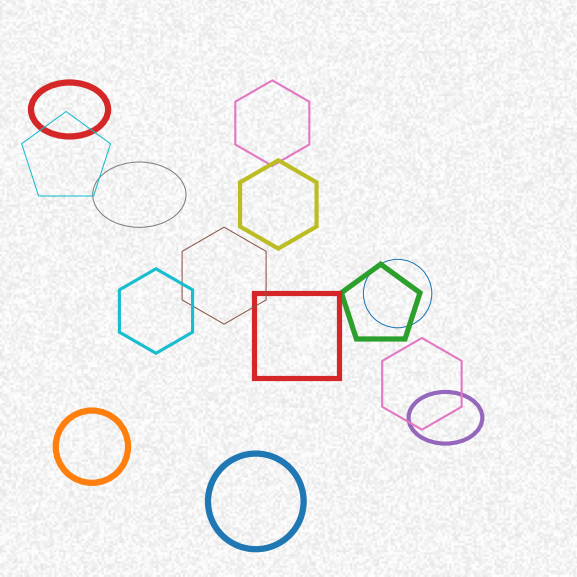[{"shape": "circle", "thickness": 3, "radius": 0.41, "center": [0.443, 0.131]}, {"shape": "circle", "thickness": 0.5, "radius": 0.3, "center": [0.688, 0.491]}, {"shape": "circle", "thickness": 3, "radius": 0.31, "center": [0.159, 0.226]}, {"shape": "pentagon", "thickness": 2.5, "radius": 0.36, "center": [0.659, 0.47]}, {"shape": "square", "thickness": 2.5, "radius": 0.36, "center": [0.514, 0.418]}, {"shape": "oval", "thickness": 3, "radius": 0.33, "center": [0.12, 0.81]}, {"shape": "oval", "thickness": 2, "radius": 0.32, "center": [0.771, 0.276]}, {"shape": "hexagon", "thickness": 0.5, "radius": 0.42, "center": [0.388, 0.522]}, {"shape": "hexagon", "thickness": 1, "radius": 0.4, "center": [0.731, 0.334]}, {"shape": "hexagon", "thickness": 1, "radius": 0.37, "center": [0.472, 0.786]}, {"shape": "oval", "thickness": 0.5, "radius": 0.4, "center": [0.241, 0.662]}, {"shape": "hexagon", "thickness": 2, "radius": 0.38, "center": [0.482, 0.645]}, {"shape": "pentagon", "thickness": 0.5, "radius": 0.4, "center": [0.114, 0.725]}, {"shape": "hexagon", "thickness": 1.5, "radius": 0.37, "center": [0.27, 0.461]}]